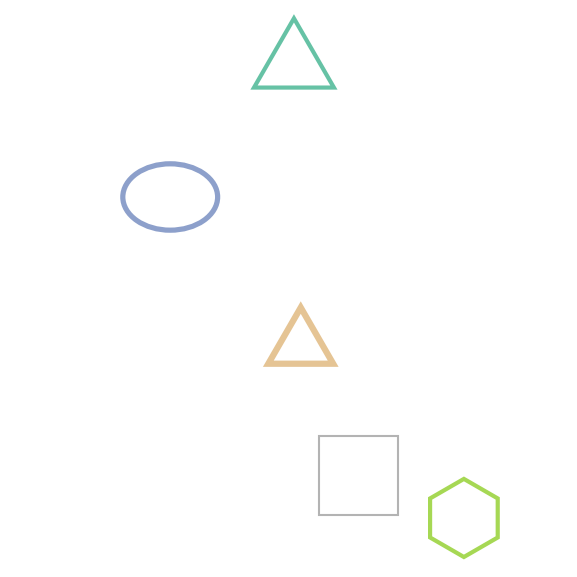[{"shape": "triangle", "thickness": 2, "radius": 0.4, "center": [0.509, 0.887]}, {"shape": "oval", "thickness": 2.5, "radius": 0.41, "center": [0.295, 0.658]}, {"shape": "hexagon", "thickness": 2, "radius": 0.34, "center": [0.803, 0.102]}, {"shape": "triangle", "thickness": 3, "radius": 0.32, "center": [0.521, 0.402]}, {"shape": "square", "thickness": 1, "radius": 0.34, "center": [0.621, 0.176]}]